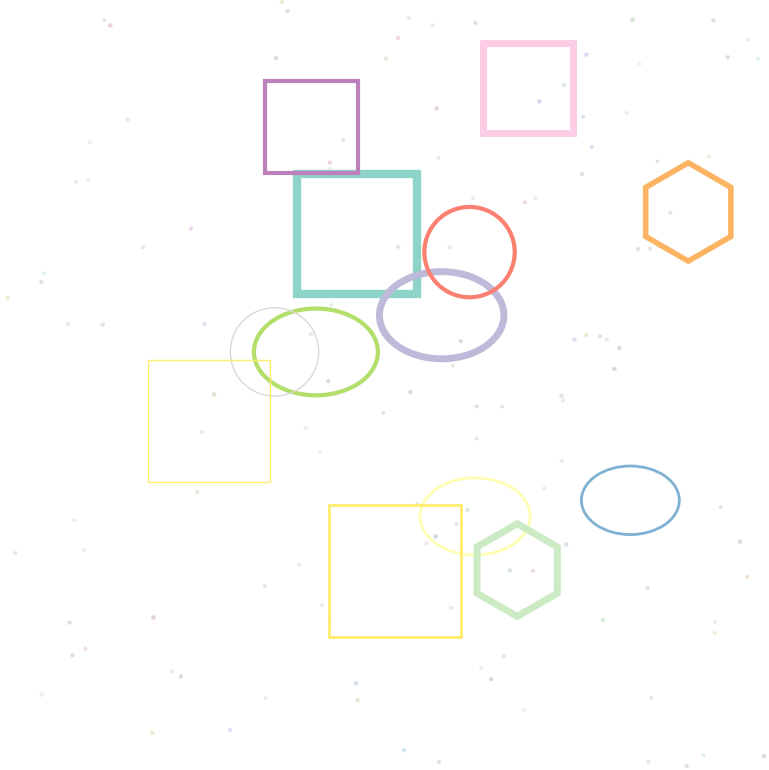[{"shape": "square", "thickness": 3, "radius": 0.39, "center": [0.464, 0.696]}, {"shape": "oval", "thickness": 1, "radius": 0.36, "center": [0.617, 0.329]}, {"shape": "oval", "thickness": 2.5, "radius": 0.4, "center": [0.574, 0.591]}, {"shape": "circle", "thickness": 1.5, "radius": 0.29, "center": [0.61, 0.673]}, {"shape": "oval", "thickness": 1, "radius": 0.32, "center": [0.819, 0.35]}, {"shape": "hexagon", "thickness": 2, "radius": 0.32, "center": [0.894, 0.725]}, {"shape": "oval", "thickness": 1.5, "radius": 0.4, "center": [0.41, 0.543]}, {"shape": "square", "thickness": 2.5, "radius": 0.29, "center": [0.686, 0.885]}, {"shape": "circle", "thickness": 0.5, "radius": 0.29, "center": [0.357, 0.543]}, {"shape": "square", "thickness": 1.5, "radius": 0.3, "center": [0.404, 0.835]}, {"shape": "hexagon", "thickness": 2.5, "radius": 0.3, "center": [0.672, 0.26]}, {"shape": "square", "thickness": 0.5, "radius": 0.4, "center": [0.271, 0.453]}, {"shape": "square", "thickness": 1, "radius": 0.43, "center": [0.513, 0.258]}]